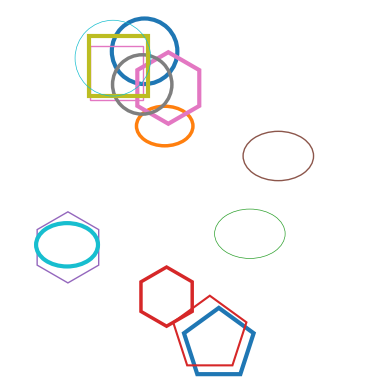[{"shape": "circle", "thickness": 3, "radius": 0.43, "center": [0.376, 0.867]}, {"shape": "pentagon", "thickness": 3, "radius": 0.48, "center": [0.568, 0.105]}, {"shape": "oval", "thickness": 2.5, "radius": 0.37, "center": [0.428, 0.673]}, {"shape": "oval", "thickness": 0.5, "radius": 0.46, "center": [0.649, 0.393]}, {"shape": "pentagon", "thickness": 1.5, "radius": 0.5, "center": [0.545, 0.132]}, {"shape": "hexagon", "thickness": 2.5, "radius": 0.38, "center": [0.433, 0.229]}, {"shape": "hexagon", "thickness": 1, "radius": 0.46, "center": [0.176, 0.357]}, {"shape": "oval", "thickness": 1, "radius": 0.46, "center": [0.723, 0.595]}, {"shape": "square", "thickness": 1, "radius": 0.35, "center": [0.302, 0.811]}, {"shape": "hexagon", "thickness": 3, "radius": 0.46, "center": [0.437, 0.771]}, {"shape": "circle", "thickness": 2.5, "radius": 0.39, "center": [0.369, 0.781]}, {"shape": "square", "thickness": 3, "radius": 0.39, "center": [0.308, 0.829]}, {"shape": "circle", "thickness": 0.5, "radius": 0.49, "center": [0.293, 0.849]}, {"shape": "oval", "thickness": 3, "radius": 0.4, "center": [0.174, 0.364]}]